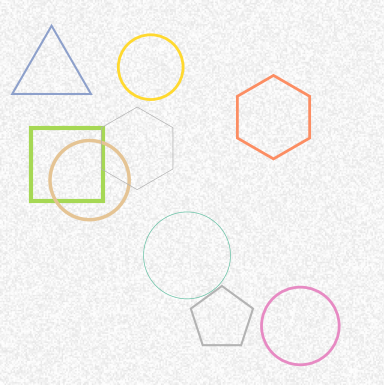[{"shape": "circle", "thickness": 0.5, "radius": 0.56, "center": [0.486, 0.337]}, {"shape": "hexagon", "thickness": 2, "radius": 0.54, "center": [0.71, 0.696]}, {"shape": "triangle", "thickness": 1.5, "radius": 0.59, "center": [0.134, 0.815]}, {"shape": "circle", "thickness": 2, "radius": 0.5, "center": [0.78, 0.153]}, {"shape": "square", "thickness": 3, "radius": 0.47, "center": [0.174, 0.572]}, {"shape": "circle", "thickness": 2, "radius": 0.42, "center": [0.391, 0.826]}, {"shape": "circle", "thickness": 2.5, "radius": 0.51, "center": [0.233, 0.532]}, {"shape": "pentagon", "thickness": 1.5, "radius": 0.42, "center": [0.576, 0.172]}, {"shape": "hexagon", "thickness": 0.5, "radius": 0.54, "center": [0.356, 0.615]}]